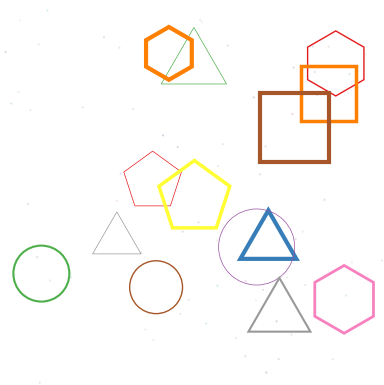[{"shape": "hexagon", "thickness": 1, "radius": 0.42, "center": [0.872, 0.835]}, {"shape": "pentagon", "thickness": 0.5, "radius": 0.39, "center": [0.396, 0.529]}, {"shape": "triangle", "thickness": 3, "radius": 0.42, "center": [0.697, 0.37]}, {"shape": "triangle", "thickness": 0.5, "radius": 0.49, "center": [0.504, 0.831]}, {"shape": "circle", "thickness": 1.5, "radius": 0.36, "center": [0.107, 0.289]}, {"shape": "circle", "thickness": 0.5, "radius": 0.49, "center": [0.667, 0.358]}, {"shape": "hexagon", "thickness": 3, "radius": 0.34, "center": [0.439, 0.861]}, {"shape": "square", "thickness": 2.5, "radius": 0.36, "center": [0.854, 0.757]}, {"shape": "pentagon", "thickness": 2.5, "radius": 0.48, "center": [0.505, 0.486]}, {"shape": "circle", "thickness": 1, "radius": 0.34, "center": [0.405, 0.254]}, {"shape": "square", "thickness": 3, "radius": 0.45, "center": [0.765, 0.669]}, {"shape": "hexagon", "thickness": 2, "radius": 0.44, "center": [0.894, 0.222]}, {"shape": "triangle", "thickness": 0.5, "radius": 0.36, "center": [0.303, 0.377]}, {"shape": "triangle", "thickness": 1.5, "radius": 0.46, "center": [0.726, 0.185]}]